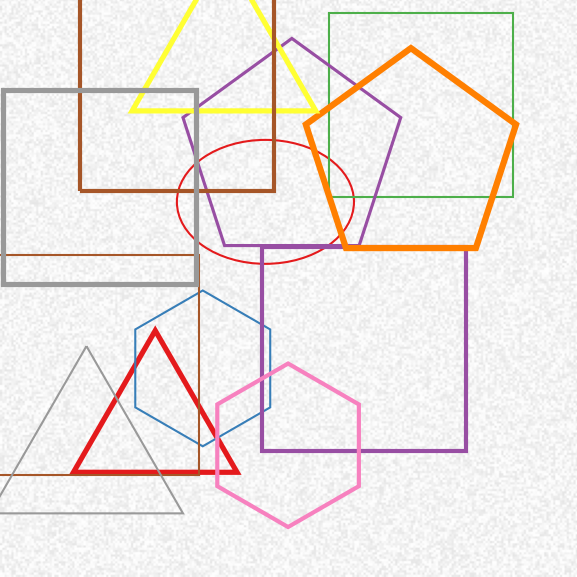[{"shape": "oval", "thickness": 1, "radius": 0.77, "center": [0.46, 0.65]}, {"shape": "triangle", "thickness": 2.5, "radius": 0.82, "center": [0.269, 0.263]}, {"shape": "hexagon", "thickness": 1, "radius": 0.67, "center": [0.351, 0.361]}, {"shape": "square", "thickness": 1, "radius": 0.8, "center": [0.729, 0.817]}, {"shape": "square", "thickness": 2, "radius": 0.88, "center": [0.631, 0.395]}, {"shape": "pentagon", "thickness": 1.5, "radius": 0.99, "center": [0.505, 0.734]}, {"shape": "pentagon", "thickness": 3, "radius": 0.96, "center": [0.712, 0.724]}, {"shape": "triangle", "thickness": 2.5, "radius": 0.92, "center": [0.388, 0.899]}, {"shape": "square", "thickness": 1, "radius": 0.95, "center": [0.154, 0.367]}, {"shape": "square", "thickness": 2, "radius": 0.84, "center": [0.307, 0.836]}, {"shape": "hexagon", "thickness": 2, "radius": 0.71, "center": [0.499, 0.228]}, {"shape": "square", "thickness": 2.5, "radius": 0.84, "center": [0.172, 0.676]}, {"shape": "triangle", "thickness": 1, "radius": 0.97, "center": [0.15, 0.207]}]